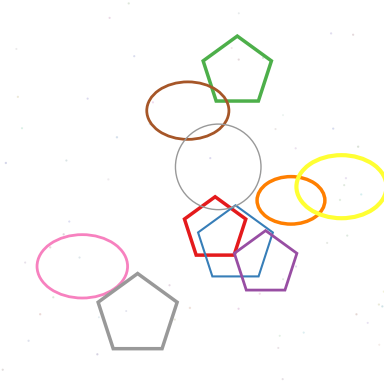[{"shape": "pentagon", "thickness": 2.5, "radius": 0.42, "center": [0.559, 0.405]}, {"shape": "pentagon", "thickness": 1.5, "radius": 0.51, "center": [0.612, 0.365]}, {"shape": "pentagon", "thickness": 2.5, "radius": 0.47, "center": [0.616, 0.813]}, {"shape": "pentagon", "thickness": 2, "radius": 0.43, "center": [0.69, 0.316]}, {"shape": "oval", "thickness": 2.5, "radius": 0.44, "center": [0.756, 0.48]}, {"shape": "oval", "thickness": 3, "radius": 0.58, "center": [0.887, 0.515]}, {"shape": "oval", "thickness": 2, "radius": 0.53, "center": [0.488, 0.713]}, {"shape": "oval", "thickness": 2, "radius": 0.59, "center": [0.214, 0.308]}, {"shape": "pentagon", "thickness": 2.5, "radius": 0.54, "center": [0.357, 0.182]}, {"shape": "circle", "thickness": 1, "radius": 0.56, "center": [0.567, 0.567]}]